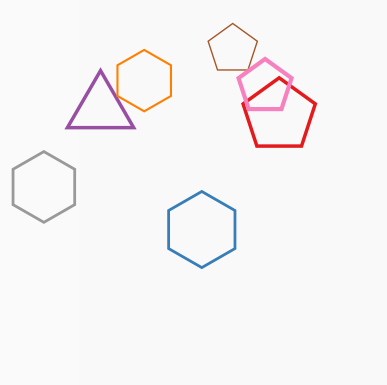[{"shape": "pentagon", "thickness": 2.5, "radius": 0.49, "center": [0.72, 0.7]}, {"shape": "hexagon", "thickness": 2, "radius": 0.49, "center": [0.521, 0.404]}, {"shape": "triangle", "thickness": 2.5, "radius": 0.49, "center": [0.259, 0.718]}, {"shape": "hexagon", "thickness": 1.5, "radius": 0.4, "center": [0.372, 0.791]}, {"shape": "pentagon", "thickness": 1, "radius": 0.33, "center": [0.601, 0.872]}, {"shape": "pentagon", "thickness": 3, "radius": 0.36, "center": [0.684, 0.775]}, {"shape": "hexagon", "thickness": 2, "radius": 0.46, "center": [0.113, 0.514]}]